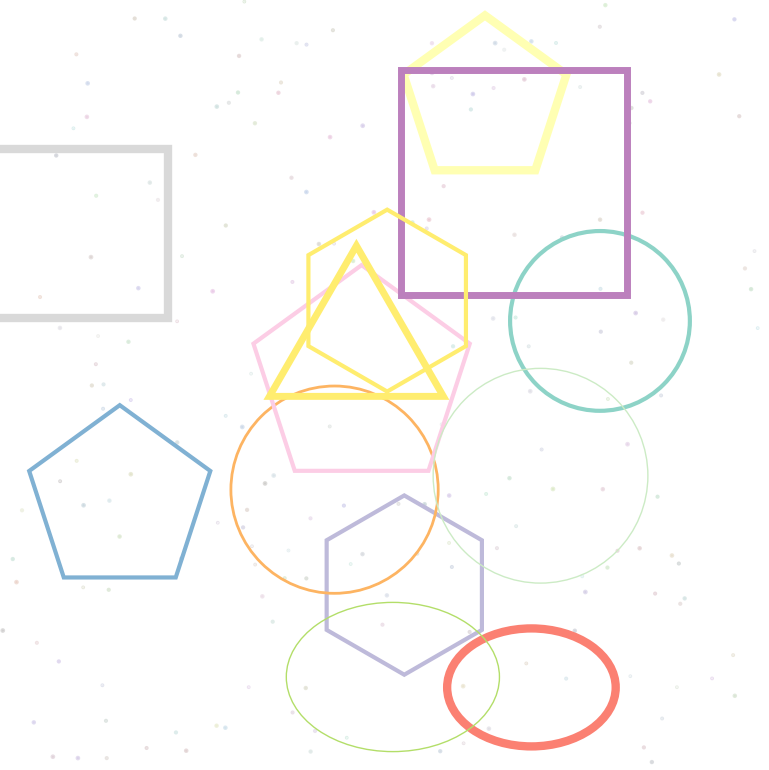[{"shape": "circle", "thickness": 1.5, "radius": 0.58, "center": [0.779, 0.583]}, {"shape": "pentagon", "thickness": 3, "radius": 0.56, "center": [0.63, 0.869]}, {"shape": "hexagon", "thickness": 1.5, "radius": 0.58, "center": [0.525, 0.24]}, {"shape": "oval", "thickness": 3, "radius": 0.55, "center": [0.69, 0.107]}, {"shape": "pentagon", "thickness": 1.5, "radius": 0.62, "center": [0.156, 0.35]}, {"shape": "circle", "thickness": 1, "radius": 0.67, "center": [0.434, 0.364]}, {"shape": "oval", "thickness": 0.5, "radius": 0.69, "center": [0.51, 0.121]}, {"shape": "pentagon", "thickness": 1.5, "radius": 0.74, "center": [0.47, 0.508]}, {"shape": "square", "thickness": 3, "radius": 0.55, "center": [0.108, 0.697]}, {"shape": "square", "thickness": 2.5, "radius": 0.73, "center": [0.667, 0.763]}, {"shape": "circle", "thickness": 0.5, "radius": 0.7, "center": [0.702, 0.382]}, {"shape": "hexagon", "thickness": 1.5, "radius": 0.59, "center": [0.503, 0.61]}, {"shape": "triangle", "thickness": 2.5, "radius": 0.65, "center": [0.463, 0.55]}]